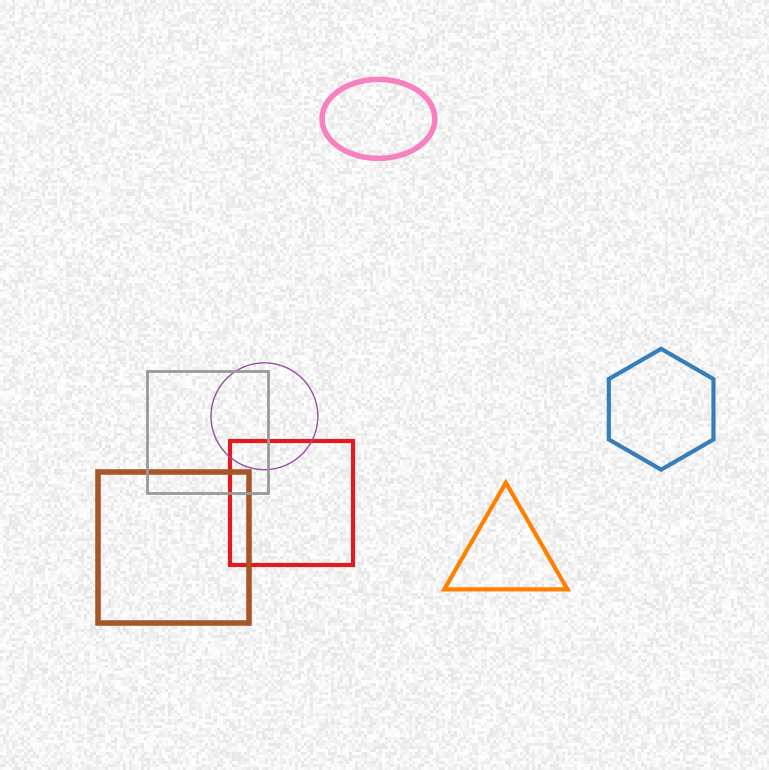[{"shape": "square", "thickness": 1.5, "radius": 0.4, "center": [0.379, 0.347]}, {"shape": "hexagon", "thickness": 1.5, "radius": 0.39, "center": [0.859, 0.469]}, {"shape": "circle", "thickness": 0.5, "radius": 0.35, "center": [0.343, 0.459]}, {"shape": "triangle", "thickness": 1.5, "radius": 0.46, "center": [0.657, 0.281]}, {"shape": "square", "thickness": 2, "radius": 0.49, "center": [0.225, 0.289]}, {"shape": "oval", "thickness": 2, "radius": 0.37, "center": [0.491, 0.846]}, {"shape": "square", "thickness": 1, "radius": 0.39, "center": [0.27, 0.439]}]